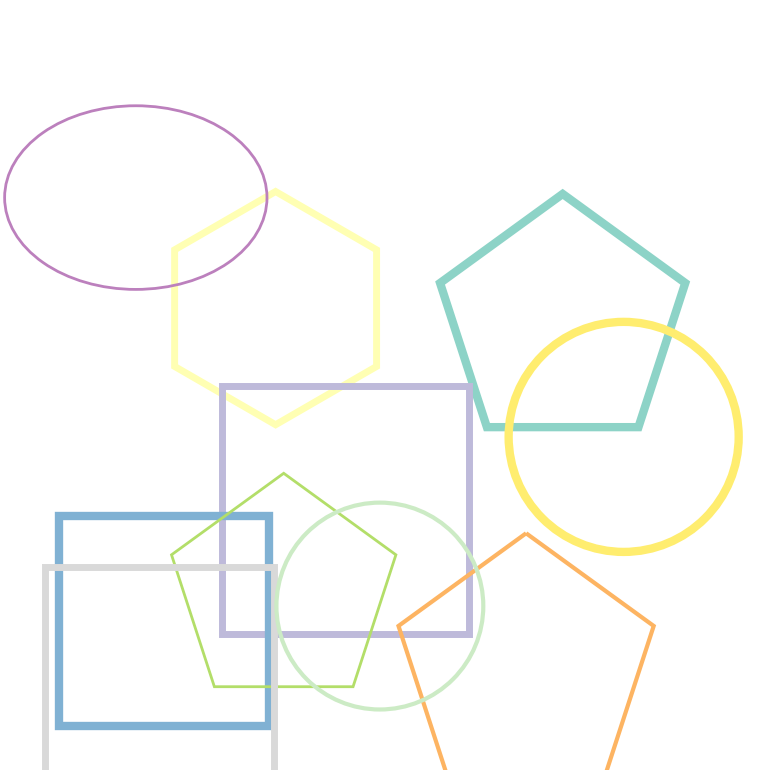[{"shape": "pentagon", "thickness": 3, "radius": 0.84, "center": [0.731, 0.581]}, {"shape": "hexagon", "thickness": 2.5, "radius": 0.76, "center": [0.358, 0.6]}, {"shape": "square", "thickness": 2.5, "radius": 0.8, "center": [0.449, 0.337]}, {"shape": "square", "thickness": 3, "radius": 0.68, "center": [0.213, 0.193]}, {"shape": "pentagon", "thickness": 1.5, "radius": 0.87, "center": [0.683, 0.133]}, {"shape": "pentagon", "thickness": 1, "radius": 0.77, "center": [0.368, 0.232]}, {"shape": "square", "thickness": 2.5, "radius": 0.75, "center": [0.207, 0.114]}, {"shape": "oval", "thickness": 1, "radius": 0.85, "center": [0.176, 0.743]}, {"shape": "circle", "thickness": 1.5, "radius": 0.67, "center": [0.493, 0.213]}, {"shape": "circle", "thickness": 3, "radius": 0.75, "center": [0.81, 0.433]}]